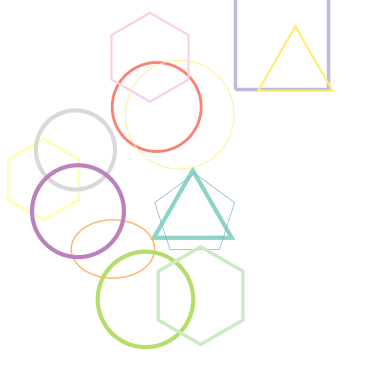[{"shape": "triangle", "thickness": 3, "radius": 0.58, "center": [0.501, 0.441]}, {"shape": "hexagon", "thickness": 2, "radius": 0.53, "center": [0.113, 0.534]}, {"shape": "square", "thickness": 2.5, "radius": 0.6, "center": [0.73, 0.89]}, {"shape": "circle", "thickness": 2, "radius": 0.58, "center": [0.407, 0.722]}, {"shape": "pentagon", "thickness": 0.5, "radius": 0.55, "center": [0.506, 0.44]}, {"shape": "oval", "thickness": 1, "radius": 0.54, "center": [0.293, 0.353]}, {"shape": "circle", "thickness": 3, "radius": 0.62, "center": [0.378, 0.222]}, {"shape": "hexagon", "thickness": 1.5, "radius": 0.58, "center": [0.39, 0.851]}, {"shape": "circle", "thickness": 3, "radius": 0.51, "center": [0.196, 0.611]}, {"shape": "circle", "thickness": 3, "radius": 0.6, "center": [0.203, 0.451]}, {"shape": "hexagon", "thickness": 2.5, "radius": 0.63, "center": [0.521, 0.232]}, {"shape": "triangle", "thickness": 1.5, "radius": 0.56, "center": [0.767, 0.82]}, {"shape": "circle", "thickness": 0.5, "radius": 0.71, "center": [0.467, 0.702]}]